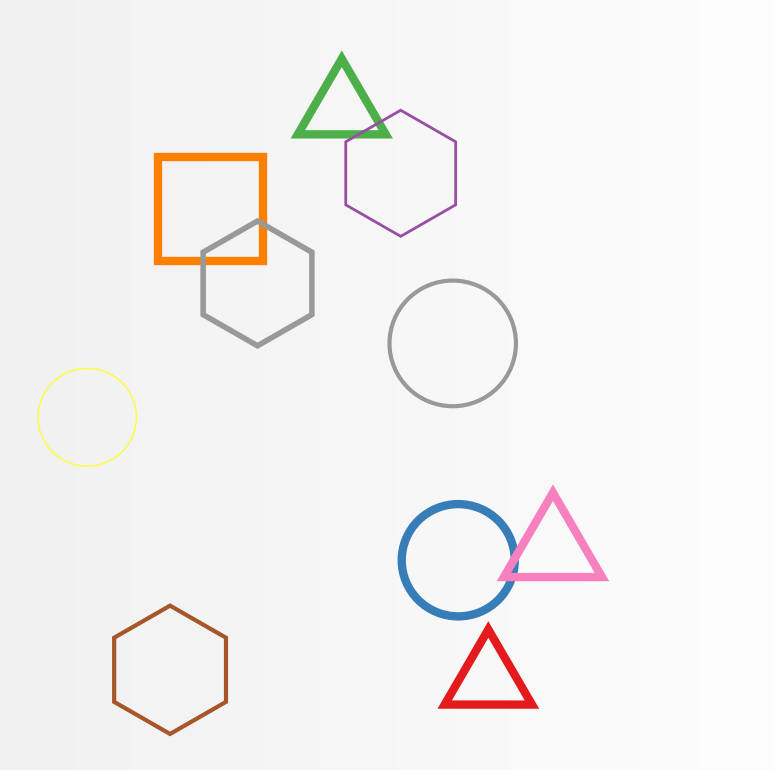[{"shape": "triangle", "thickness": 3, "radius": 0.33, "center": [0.63, 0.117]}, {"shape": "circle", "thickness": 3, "radius": 0.36, "center": [0.591, 0.272]}, {"shape": "triangle", "thickness": 3, "radius": 0.33, "center": [0.441, 0.858]}, {"shape": "hexagon", "thickness": 1, "radius": 0.41, "center": [0.517, 0.775]}, {"shape": "square", "thickness": 3, "radius": 0.34, "center": [0.271, 0.729]}, {"shape": "circle", "thickness": 0.5, "radius": 0.32, "center": [0.113, 0.458]}, {"shape": "hexagon", "thickness": 1.5, "radius": 0.42, "center": [0.219, 0.13]}, {"shape": "triangle", "thickness": 3, "radius": 0.37, "center": [0.713, 0.287]}, {"shape": "circle", "thickness": 1.5, "radius": 0.41, "center": [0.584, 0.554]}, {"shape": "hexagon", "thickness": 2, "radius": 0.41, "center": [0.332, 0.632]}]